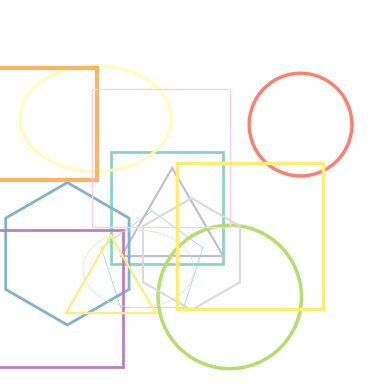[{"shape": "square", "thickness": 2, "radius": 0.73, "center": [0.434, 0.459]}, {"shape": "pentagon", "thickness": 0.5, "radius": 0.69, "center": [0.395, 0.313]}, {"shape": "oval", "thickness": 2, "radius": 0.98, "center": [0.249, 0.692]}, {"shape": "triangle", "thickness": 1.5, "radius": 0.76, "center": [0.447, 0.411]}, {"shape": "circle", "thickness": 2.5, "radius": 0.67, "center": [0.781, 0.676]}, {"shape": "hexagon", "thickness": 2, "radius": 0.92, "center": [0.175, 0.341]}, {"shape": "square", "thickness": 3, "radius": 0.73, "center": [0.108, 0.678]}, {"shape": "circle", "thickness": 2.5, "radius": 0.93, "center": [0.597, 0.229]}, {"shape": "square", "thickness": 1, "radius": 0.9, "center": [0.419, 0.59]}, {"shape": "hexagon", "thickness": 1.5, "radius": 0.73, "center": [0.497, 0.34]}, {"shape": "square", "thickness": 2, "radius": 0.89, "center": [0.143, 0.224]}, {"shape": "oval", "thickness": 0.5, "radius": 0.72, "center": [0.359, 0.302]}, {"shape": "triangle", "thickness": 1.5, "radius": 0.67, "center": [0.288, 0.254]}, {"shape": "square", "thickness": 2.5, "radius": 0.94, "center": [0.65, 0.387]}]